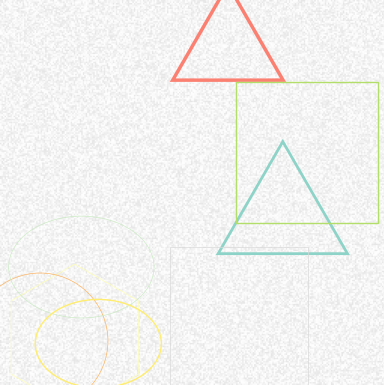[{"shape": "triangle", "thickness": 2, "radius": 0.97, "center": [0.735, 0.438]}, {"shape": "hexagon", "thickness": 0.5, "radius": 0.95, "center": [0.194, 0.123]}, {"shape": "triangle", "thickness": 2.5, "radius": 0.83, "center": [0.592, 0.875]}, {"shape": "circle", "thickness": 0.5, "radius": 0.88, "center": [0.104, 0.114]}, {"shape": "square", "thickness": 1, "radius": 0.92, "center": [0.797, 0.604]}, {"shape": "square", "thickness": 0.5, "radius": 0.9, "center": [0.62, 0.18]}, {"shape": "oval", "thickness": 0.5, "radius": 0.94, "center": [0.211, 0.306]}, {"shape": "oval", "thickness": 1, "radius": 0.82, "center": [0.255, 0.108]}]